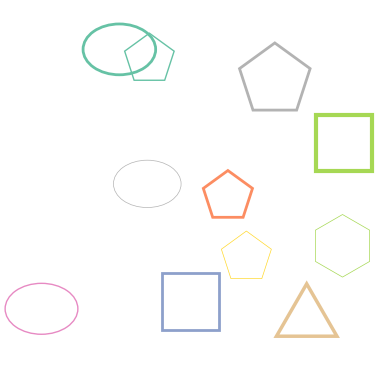[{"shape": "oval", "thickness": 2, "radius": 0.47, "center": [0.31, 0.872]}, {"shape": "pentagon", "thickness": 1, "radius": 0.34, "center": [0.388, 0.846]}, {"shape": "pentagon", "thickness": 2, "radius": 0.34, "center": [0.592, 0.49]}, {"shape": "square", "thickness": 2, "radius": 0.37, "center": [0.495, 0.217]}, {"shape": "oval", "thickness": 1, "radius": 0.47, "center": [0.108, 0.198]}, {"shape": "square", "thickness": 3, "radius": 0.36, "center": [0.893, 0.629]}, {"shape": "hexagon", "thickness": 0.5, "radius": 0.41, "center": [0.89, 0.362]}, {"shape": "pentagon", "thickness": 0.5, "radius": 0.34, "center": [0.64, 0.332]}, {"shape": "triangle", "thickness": 2.5, "radius": 0.45, "center": [0.797, 0.172]}, {"shape": "oval", "thickness": 0.5, "radius": 0.44, "center": [0.383, 0.522]}, {"shape": "pentagon", "thickness": 2, "radius": 0.48, "center": [0.714, 0.792]}]